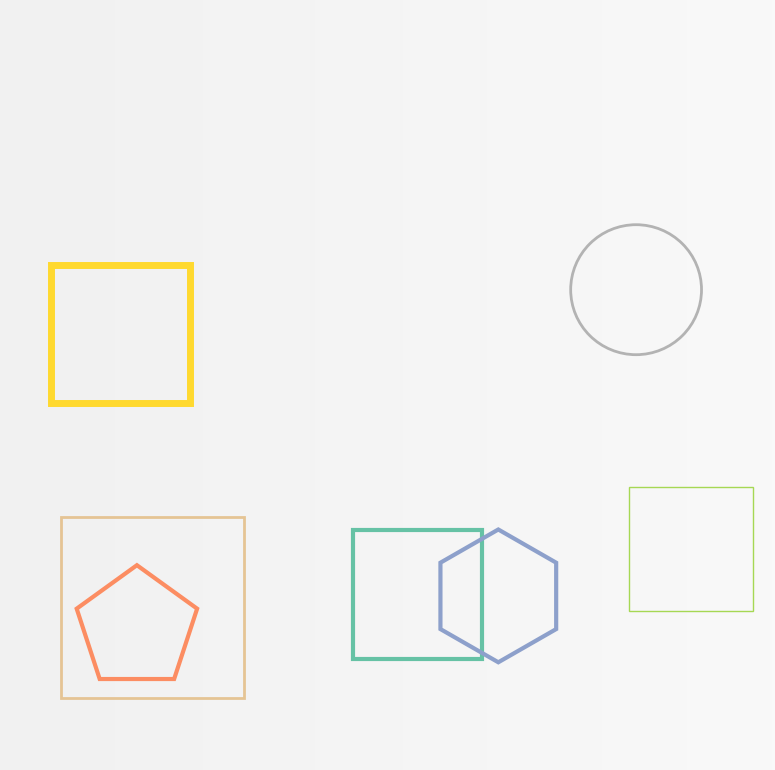[{"shape": "square", "thickness": 1.5, "radius": 0.42, "center": [0.539, 0.228]}, {"shape": "pentagon", "thickness": 1.5, "radius": 0.41, "center": [0.177, 0.184]}, {"shape": "hexagon", "thickness": 1.5, "radius": 0.43, "center": [0.643, 0.226]}, {"shape": "square", "thickness": 0.5, "radius": 0.4, "center": [0.892, 0.287]}, {"shape": "square", "thickness": 2.5, "radius": 0.45, "center": [0.156, 0.567]}, {"shape": "square", "thickness": 1, "radius": 0.59, "center": [0.197, 0.212]}, {"shape": "circle", "thickness": 1, "radius": 0.42, "center": [0.821, 0.624]}]